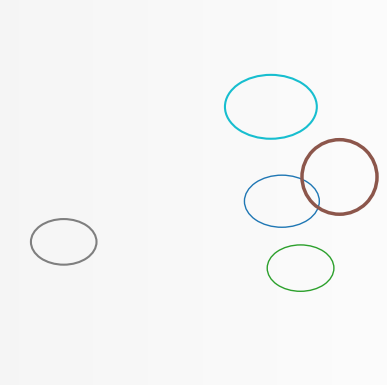[{"shape": "oval", "thickness": 1, "radius": 0.48, "center": [0.727, 0.477]}, {"shape": "oval", "thickness": 1, "radius": 0.43, "center": [0.776, 0.304]}, {"shape": "circle", "thickness": 2.5, "radius": 0.48, "center": [0.876, 0.54]}, {"shape": "oval", "thickness": 1.5, "radius": 0.42, "center": [0.164, 0.372]}, {"shape": "oval", "thickness": 1.5, "radius": 0.59, "center": [0.699, 0.723]}]